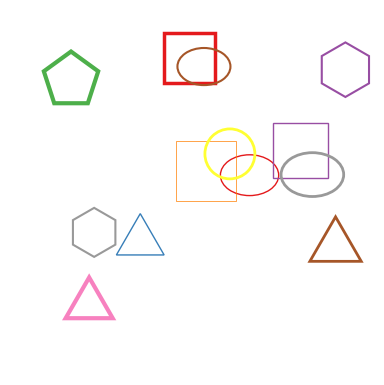[{"shape": "square", "thickness": 2.5, "radius": 0.33, "center": [0.492, 0.85]}, {"shape": "oval", "thickness": 1, "radius": 0.38, "center": [0.648, 0.545]}, {"shape": "triangle", "thickness": 1, "radius": 0.36, "center": [0.364, 0.374]}, {"shape": "pentagon", "thickness": 3, "radius": 0.37, "center": [0.184, 0.792]}, {"shape": "hexagon", "thickness": 1.5, "radius": 0.35, "center": [0.897, 0.819]}, {"shape": "square", "thickness": 1, "radius": 0.36, "center": [0.78, 0.608]}, {"shape": "square", "thickness": 0.5, "radius": 0.39, "center": [0.535, 0.556]}, {"shape": "circle", "thickness": 2, "radius": 0.32, "center": [0.597, 0.6]}, {"shape": "triangle", "thickness": 2, "radius": 0.39, "center": [0.872, 0.36]}, {"shape": "oval", "thickness": 1.5, "radius": 0.34, "center": [0.53, 0.827]}, {"shape": "triangle", "thickness": 3, "radius": 0.35, "center": [0.232, 0.209]}, {"shape": "oval", "thickness": 2, "radius": 0.41, "center": [0.811, 0.547]}, {"shape": "hexagon", "thickness": 1.5, "radius": 0.32, "center": [0.245, 0.396]}]